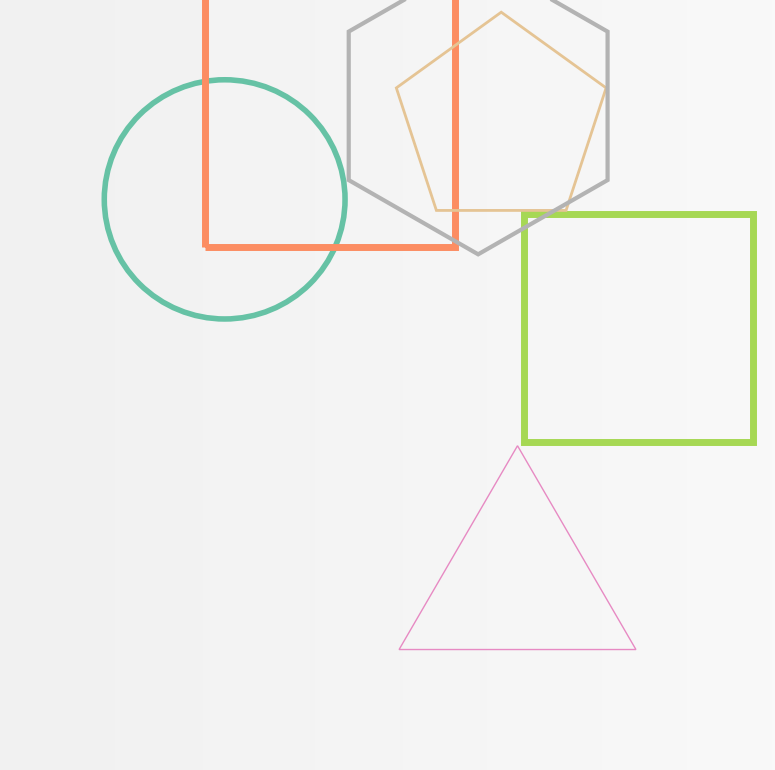[{"shape": "circle", "thickness": 2, "radius": 0.78, "center": [0.29, 0.741]}, {"shape": "square", "thickness": 2.5, "radius": 0.8, "center": [0.426, 0.84]}, {"shape": "triangle", "thickness": 0.5, "radius": 0.88, "center": [0.668, 0.245]}, {"shape": "square", "thickness": 2.5, "radius": 0.74, "center": [0.824, 0.574]}, {"shape": "pentagon", "thickness": 1, "radius": 0.71, "center": [0.647, 0.842]}, {"shape": "hexagon", "thickness": 1.5, "radius": 0.96, "center": [0.617, 0.863]}]